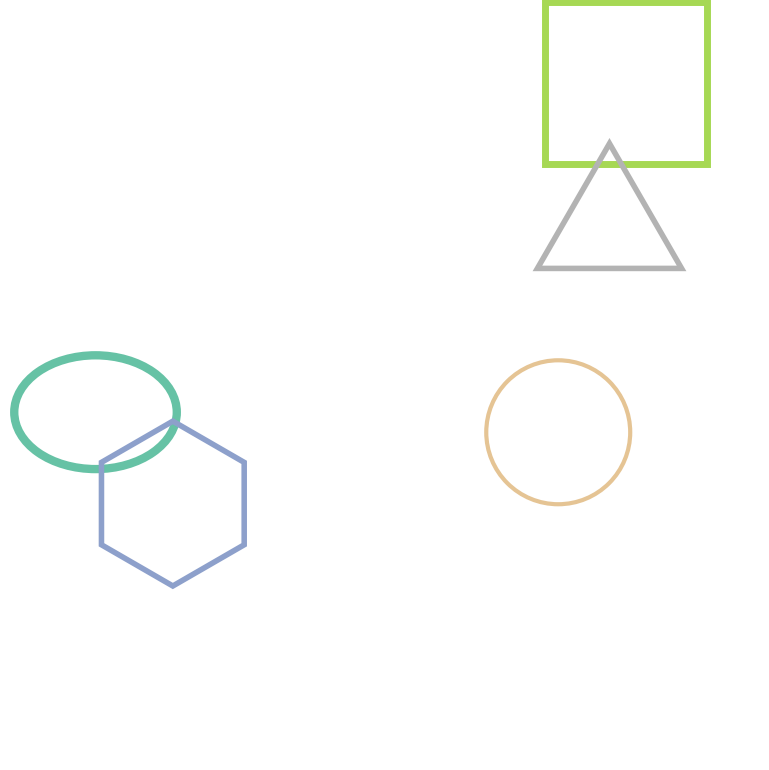[{"shape": "oval", "thickness": 3, "radius": 0.53, "center": [0.124, 0.465]}, {"shape": "hexagon", "thickness": 2, "radius": 0.54, "center": [0.224, 0.346]}, {"shape": "square", "thickness": 2.5, "radius": 0.53, "center": [0.812, 0.893]}, {"shape": "circle", "thickness": 1.5, "radius": 0.47, "center": [0.725, 0.439]}, {"shape": "triangle", "thickness": 2, "radius": 0.54, "center": [0.792, 0.705]}]